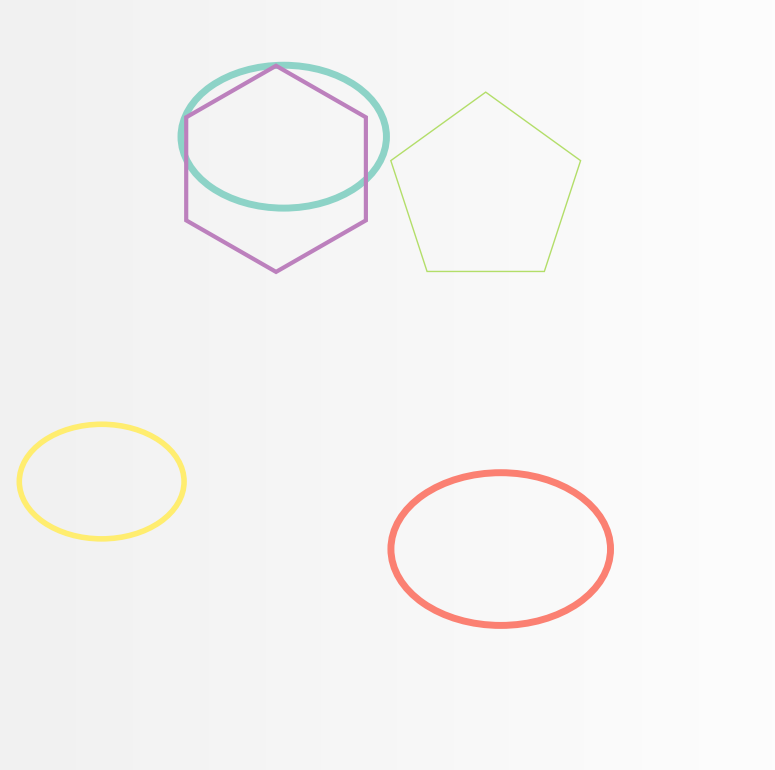[{"shape": "oval", "thickness": 2.5, "radius": 0.66, "center": [0.366, 0.822]}, {"shape": "oval", "thickness": 2.5, "radius": 0.71, "center": [0.646, 0.287]}, {"shape": "pentagon", "thickness": 0.5, "radius": 0.64, "center": [0.627, 0.752]}, {"shape": "hexagon", "thickness": 1.5, "radius": 0.67, "center": [0.356, 0.781]}, {"shape": "oval", "thickness": 2, "radius": 0.53, "center": [0.131, 0.375]}]